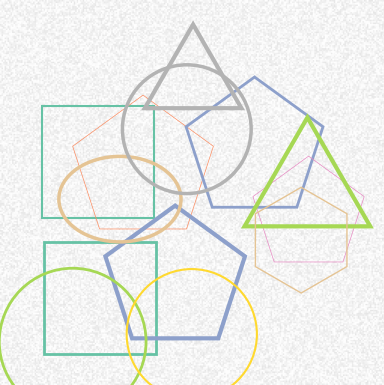[{"shape": "square", "thickness": 1.5, "radius": 0.73, "center": [0.253, 0.58]}, {"shape": "square", "thickness": 2, "radius": 0.73, "center": [0.259, 0.226]}, {"shape": "pentagon", "thickness": 0.5, "radius": 0.96, "center": [0.372, 0.561]}, {"shape": "pentagon", "thickness": 3, "radius": 0.95, "center": [0.455, 0.275]}, {"shape": "pentagon", "thickness": 2, "radius": 0.93, "center": [0.661, 0.613]}, {"shape": "pentagon", "thickness": 0.5, "radius": 0.76, "center": [0.801, 0.442]}, {"shape": "circle", "thickness": 2, "radius": 0.95, "center": [0.189, 0.113]}, {"shape": "triangle", "thickness": 3, "radius": 0.94, "center": [0.798, 0.506]}, {"shape": "circle", "thickness": 1.5, "radius": 0.85, "center": [0.498, 0.132]}, {"shape": "oval", "thickness": 2.5, "radius": 0.79, "center": [0.312, 0.483]}, {"shape": "hexagon", "thickness": 1, "radius": 0.69, "center": [0.782, 0.376]}, {"shape": "circle", "thickness": 2.5, "radius": 0.84, "center": [0.485, 0.664]}, {"shape": "triangle", "thickness": 3, "radius": 0.72, "center": [0.502, 0.791]}]